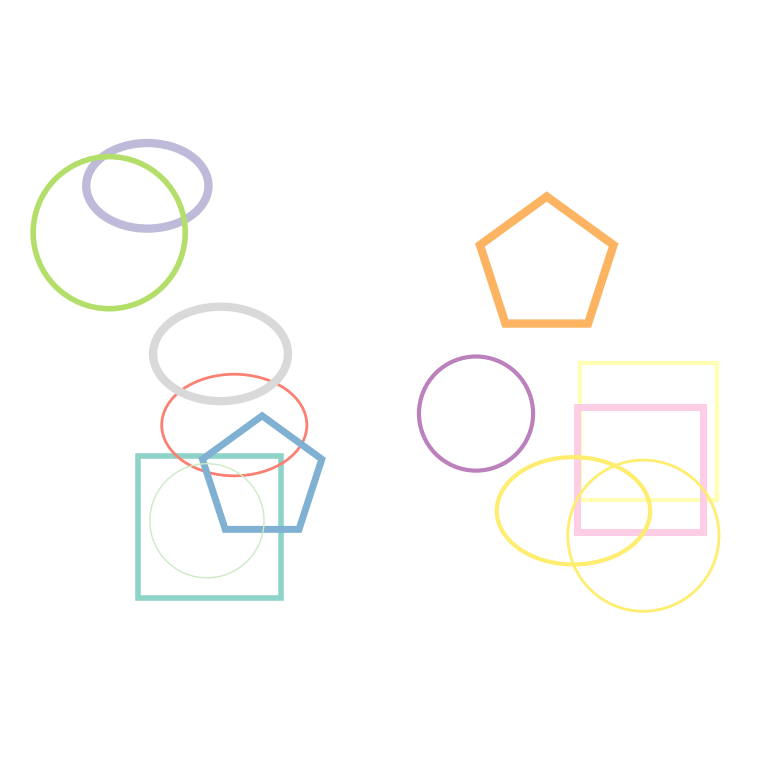[{"shape": "square", "thickness": 2, "radius": 0.46, "center": [0.272, 0.315]}, {"shape": "square", "thickness": 1.5, "radius": 0.44, "center": [0.842, 0.44]}, {"shape": "oval", "thickness": 3, "radius": 0.4, "center": [0.191, 0.759]}, {"shape": "oval", "thickness": 1, "radius": 0.47, "center": [0.304, 0.448]}, {"shape": "pentagon", "thickness": 2.5, "radius": 0.41, "center": [0.34, 0.378]}, {"shape": "pentagon", "thickness": 3, "radius": 0.46, "center": [0.71, 0.654]}, {"shape": "circle", "thickness": 2, "radius": 0.49, "center": [0.142, 0.698]}, {"shape": "square", "thickness": 2.5, "radius": 0.41, "center": [0.831, 0.39]}, {"shape": "oval", "thickness": 3, "radius": 0.44, "center": [0.286, 0.54]}, {"shape": "circle", "thickness": 1.5, "radius": 0.37, "center": [0.618, 0.463]}, {"shape": "circle", "thickness": 0.5, "radius": 0.37, "center": [0.269, 0.324]}, {"shape": "circle", "thickness": 1, "radius": 0.49, "center": [0.836, 0.304]}, {"shape": "oval", "thickness": 1.5, "radius": 0.5, "center": [0.745, 0.337]}]